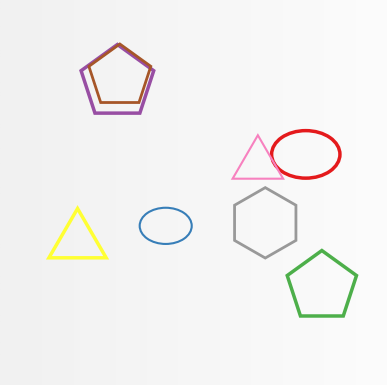[{"shape": "oval", "thickness": 2.5, "radius": 0.44, "center": [0.789, 0.599]}, {"shape": "oval", "thickness": 1.5, "radius": 0.34, "center": [0.428, 0.413]}, {"shape": "pentagon", "thickness": 2.5, "radius": 0.47, "center": [0.831, 0.255]}, {"shape": "pentagon", "thickness": 2.5, "radius": 0.49, "center": [0.303, 0.786]}, {"shape": "triangle", "thickness": 2.5, "radius": 0.43, "center": [0.2, 0.373]}, {"shape": "pentagon", "thickness": 2, "radius": 0.42, "center": [0.309, 0.802]}, {"shape": "triangle", "thickness": 1.5, "radius": 0.38, "center": [0.665, 0.573]}, {"shape": "hexagon", "thickness": 2, "radius": 0.46, "center": [0.685, 0.421]}]